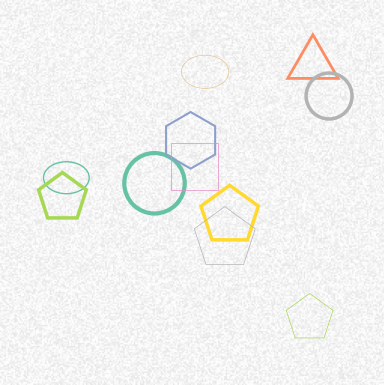[{"shape": "oval", "thickness": 1, "radius": 0.3, "center": [0.172, 0.538]}, {"shape": "circle", "thickness": 3, "radius": 0.39, "center": [0.401, 0.524]}, {"shape": "triangle", "thickness": 2, "radius": 0.38, "center": [0.813, 0.834]}, {"shape": "hexagon", "thickness": 1.5, "radius": 0.37, "center": [0.495, 0.635]}, {"shape": "square", "thickness": 0.5, "radius": 0.3, "center": [0.506, 0.567]}, {"shape": "pentagon", "thickness": 2.5, "radius": 0.33, "center": [0.162, 0.487]}, {"shape": "pentagon", "thickness": 0.5, "radius": 0.32, "center": [0.804, 0.174]}, {"shape": "pentagon", "thickness": 2.5, "radius": 0.39, "center": [0.597, 0.44]}, {"shape": "oval", "thickness": 0.5, "radius": 0.31, "center": [0.533, 0.813]}, {"shape": "circle", "thickness": 2.5, "radius": 0.3, "center": [0.855, 0.751]}, {"shape": "pentagon", "thickness": 0.5, "radius": 0.42, "center": [0.584, 0.38]}]